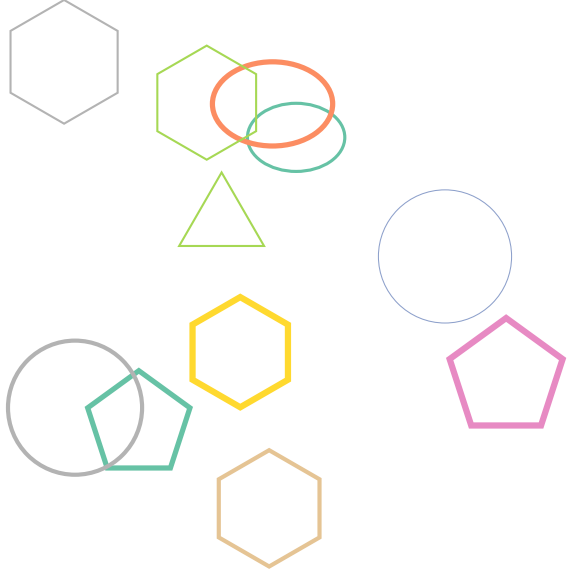[{"shape": "pentagon", "thickness": 2.5, "radius": 0.47, "center": [0.24, 0.264]}, {"shape": "oval", "thickness": 1.5, "radius": 0.42, "center": [0.513, 0.761]}, {"shape": "oval", "thickness": 2.5, "radius": 0.52, "center": [0.472, 0.819]}, {"shape": "circle", "thickness": 0.5, "radius": 0.58, "center": [0.771, 0.555]}, {"shape": "pentagon", "thickness": 3, "radius": 0.51, "center": [0.876, 0.346]}, {"shape": "triangle", "thickness": 1, "radius": 0.42, "center": [0.384, 0.616]}, {"shape": "hexagon", "thickness": 1, "radius": 0.49, "center": [0.358, 0.821]}, {"shape": "hexagon", "thickness": 3, "radius": 0.48, "center": [0.416, 0.389]}, {"shape": "hexagon", "thickness": 2, "radius": 0.5, "center": [0.466, 0.119]}, {"shape": "hexagon", "thickness": 1, "radius": 0.54, "center": [0.111, 0.892]}, {"shape": "circle", "thickness": 2, "radius": 0.58, "center": [0.13, 0.293]}]